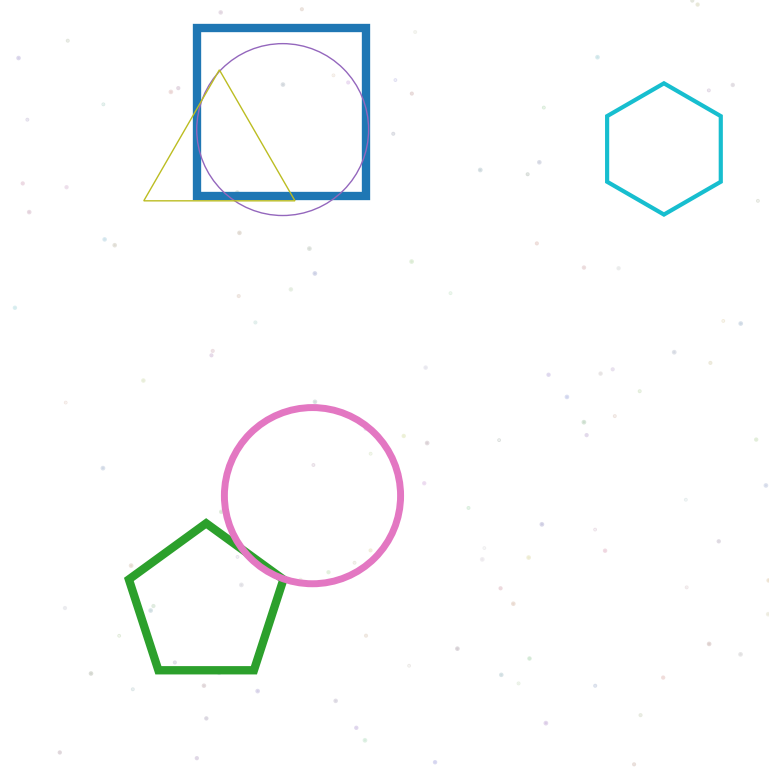[{"shape": "square", "thickness": 3, "radius": 0.55, "center": [0.365, 0.855]}, {"shape": "pentagon", "thickness": 3, "radius": 0.53, "center": [0.268, 0.215]}, {"shape": "circle", "thickness": 0.5, "radius": 0.56, "center": [0.367, 0.832]}, {"shape": "circle", "thickness": 2.5, "radius": 0.57, "center": [0.406, 0.356]}, {"shape": "triangle", "thickness": 0.5, "radius": 0.57, "center": [0.285, 0.796]}, {"shape": "hexagon", "thickness": 1.5, "radius": 0.43, "center": [0.862, 0.807]}]